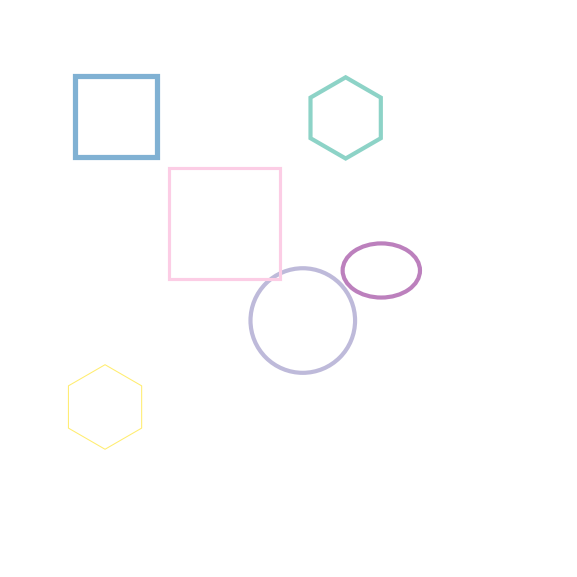[{"shape": "hexagon", "thickness": 2, "radius": 0.35, "center": [0.599, 0.795]}, {"shape": "circle", "thickness": 2, "radius": 0.45, "center": [0.524, 0.444]}, {"shape": "square", "thickness": 2.5, "radius": 0.35, "center": [0.201, 0.798]}, {"shape": "square", "thickness": 1.5, "radius": 0.48, "center": [0.388, 0.612]}, {"shape": "oval", "thickness": 2, "radius": 0.33, "center": [0.66, 0.531]}, {"shape": "hexagon", "thickness": 0.5, "radius": 0.37, "center": [0.182, 0.294]}]